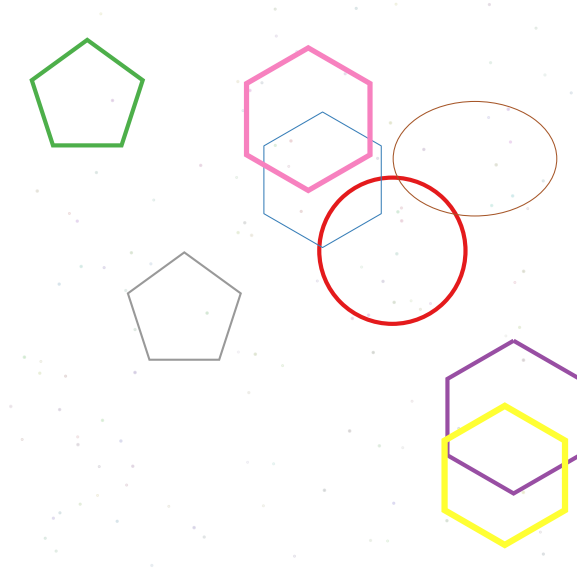[{"shape": "circle", "thickness": 2, "radius": 0.63, "center": [0.679, 0.565]}, {"shape": "hexagon", "thickness": 0.5, "radius": 0.59, "center": [0.559, 0.688]}, {"shape": "pentagon", "thickness": 2, "radius": 0.5, "center": [0.151, 0.829]}, {"shape": "hexagon", "thickness": 2, "radius": 0.66, "center": [0.889, 0.277]}, {"shape": "hexagon", "thickness": 3, "radius": 0.6, "center": [0.874, 0.176]}, {"shape": "oval", "thickness": 0.5, "radius": 0.71, "center": [0.822, 0.724]}, {"shape": "hexagon", "thickness": 2.5, "radius": 0.62, "center": [0.534, 0.793]}, {"shape": "pentagon", "thickness": 1, "radius": 0.51, "center": [0.319, 0.459]}]